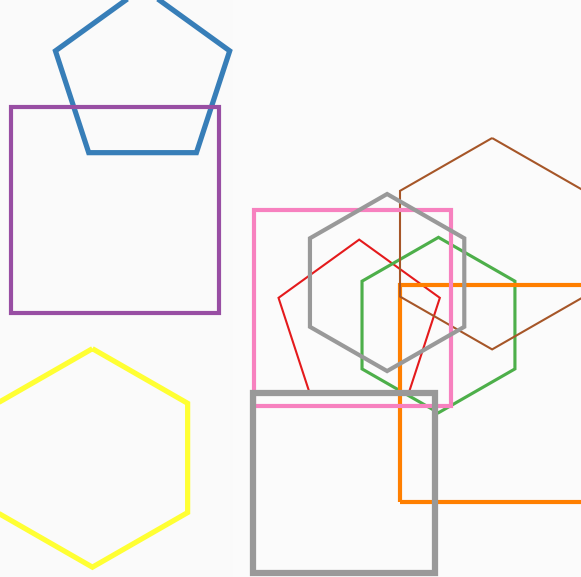[{"shape": "pentagon", "thickness": 1, "radius": 0.73, "center": [0.618, 0.438]}, {"shape": "pentagon", "thickness": 2.5, "radius": 0.79, "center": [0.245, 0.862]}, {"shape": "hexagon", "thickness": 1.5, "radius": 0.76, "center": [0.754, 0.436]}, {"shape": "square", "thickness": 2, "radius": 0.89, "center": [0.197, 0.636]}, {"shape": "square", "thickness": 2, "radius": 0.94, "center": [0.876, 0.318]}, {"shape": "hexagon", "thickness": 2.5, "radius": 0.95, "center": [0.159, 0.206]}, {"shape": "hexagon", "thickness": 1, "radius": 0.92, "center": [0.847, 0.577]}, {"shape": "square", "thickness": 2, "radius": 0.85, "center": [0.606, 0.466]}, {"shape": "hexagon", "thickness": 2, "radius": 0.77, "center": [0.666, 0.51]}, {"shape": "square", "thickness": 3, "radius": 0.78, "center": [0.591, 0.163]}]